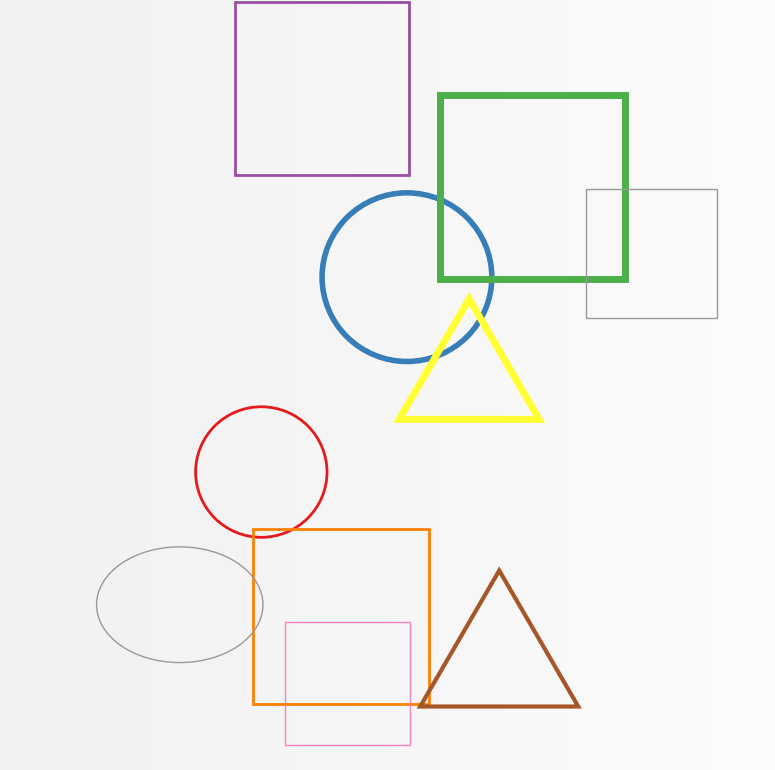[{"shape": "circle", "thickness": 1, "radius": 0.42, "center": [0.337, 0.387]}, {"shape": "circle", "thickness": 2, "radius": 0.55, "center": [0.525, 0.64]}, {"shape": "square", "thickness": 2.5, "radius": 0.6, "center": [0.688, 0.757]}, {"shape": "square", "thickness": 1, "radius": 0.56, "center": [0.415, 0.885]}, {"shape": "square", "thickness": 1, "radius": 0.57, "center": [0.439, 0.199]}, {"shape": "triangle", "thickness": 2.5, "radius": 0.52, "center": [0.605, 0.508]}, {"shape": "triangle", "thickness": 1.5, "radius": 0.59, "center": [0.644, 0.141]}, {"shape": "square", "thickness": 0.5, "radius": 0.4, "center": [0.449, 0.112]}, {"shape": "square", "thickness": 0.5, "radius": 0.42, "center": [0.841, 0.671]}, {"shape": "oval", "thickness": 0.5, "radius": 0.54, "center": [0.232, 0.215]}]